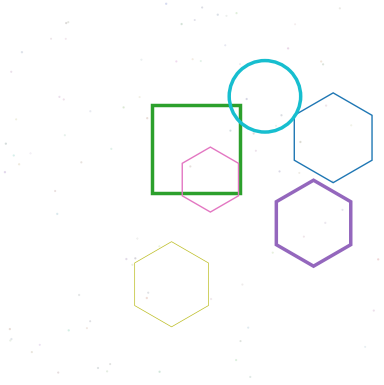[{"shape": "hexagon", "thickness": 1, "radius": 0.58, "center": [0.865, 0.642]}, {"shape": "square", "thickness": 2.5, "radius": 0.58, "center": [0.509, 0.613]}, {"shape": "hexagon", "thickness": 2.5, "radius": 0.56, "center": [0.814, 0.42]}, {"shape": "hexagon", "thickness": 1, "radius": 0.42, "center": [0.546, 0.534]}, {"shape": "hexagon", "thickness": 0.5, "radius": 0.55, "center": [0.446, 0.262]}, {"shape": "circle", "thickness": 2.5, "radius": 0.46, "center": [0.688, 0.75]}]